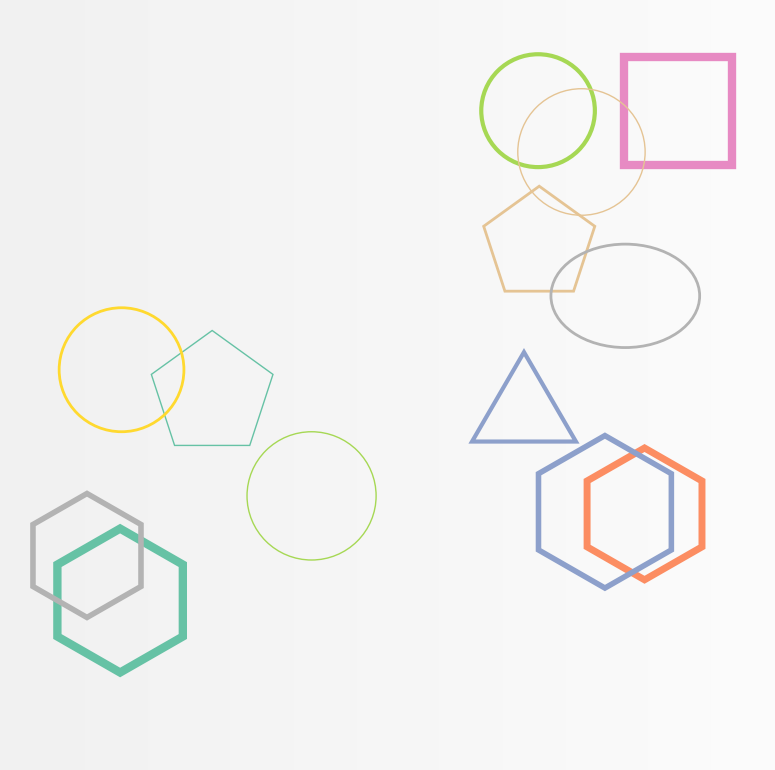[{"shape": "pentagon", "thickness": 0.5, "radius": 0.41, "center": [0.274, 0.488]}, {"shape": "hexagon", "thickness": 3, "radius": 0.47, "center": [0.155, 0.22]}, {"shape": "hexagon", "thickness": 2.5, "radius": 0.43, "center": [0.832, 0.333]}, {"shape": "hexagon", "thickness": 2, "radius": 0.49, "center": [0.781, 0.335]}, {"shape": "triangle", "thickness": 1.5, "radius": 0.39, "center": [0.676, 0.465]}, {"shape": "square", "thickness": 3, "radius": 0.35, "center": [0.875, 0.856]}, {"shape": "circle", "thickness": 0.5, "radius": 0.42, "center": [0.402, 0.356]}, {"shape": "circle", "thickness": 1.5, "radius": 0.37, "center": [0.694, 0.856]}, {"shape": "circle", "thickness": 1, "radius": 0.4, "center": [0.157, 0.52]}, {"shape": "circle", "thickness": 0.5, "radius": 0.41, "center": [0.75, 0.803]}, {"shape": "pentagon", "thickness": 1, "radius": 0.38, "center": [0.696, 0.683]}, {"shape": "hexagon", "thickness": 2, "radius": 0.4, "center": [0.112, 0.279]}, {"shape": "oval", "thickness": 1, "radius": 0.48, "center": [0.807, 0.616]}]